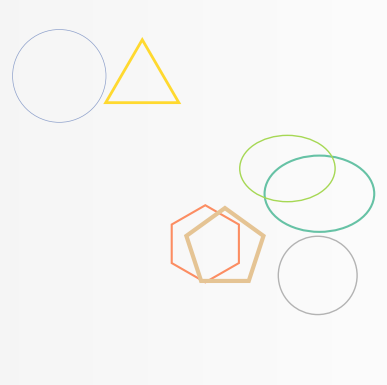[{"shape": "oval", "thickness": 1.5, "radius": 0.71, "center": [0.824, 0.497]}, {"shape": "hexagon", "thickness": 1.5, "radius": 0.5, "center": [0.53, 0.367]}, {"shape": "circle", "thickness": 0.5, "radius": 0.6, "center": [0.153, 0.803]}, {"shape": "oval", "thickness": 1, "radius": 0.62, "center": [0.742, 0.562]}, {"shape": "triangle", "thickness": 2, "radius": 0.54, "center": [0.367, 0.788]}, {"shape": "pentagon", "thickness": 3, "radius": 0.52, "center": [0.58, 0.355]}, {"shape": "circle", "thickness": 1, "radius": 0.51, "center": [0.82, 0.285]}]